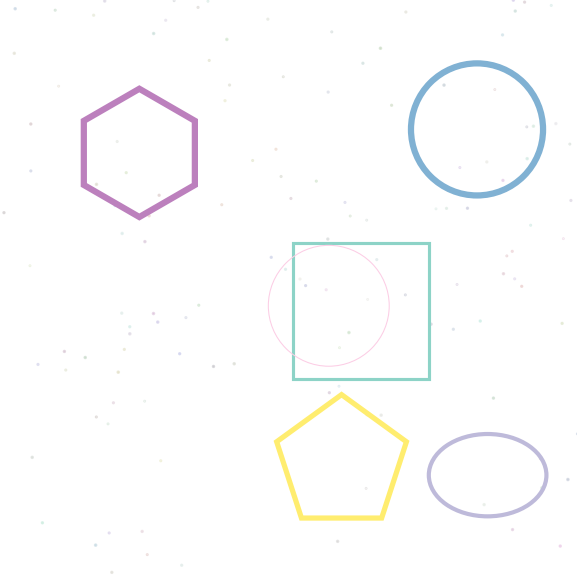[{"shape": "square", "thickness": 1.5, "radius": 0.59, "center": [0.625, 0.461]}, {"shape": "oval", "thickness": 2, "radius": 0.51, "center": [0.844, 0.176]}, {"shape": "circle", "thickness": 3, "radius": 0.57, "center": [0.826, 0.775]}, {"shape": "circle", "thickness": 0.5, "radius": 0.52, "center": [0.569, 0.47]}, {"shape": "hexagon", "thickness": 3, "radius": 0.56, "center": [0.241, 0.734]}, {"shape": "pentagon", "thickness": 2.5, "radius": 0.59, "center": [0.591, 0.198]}]